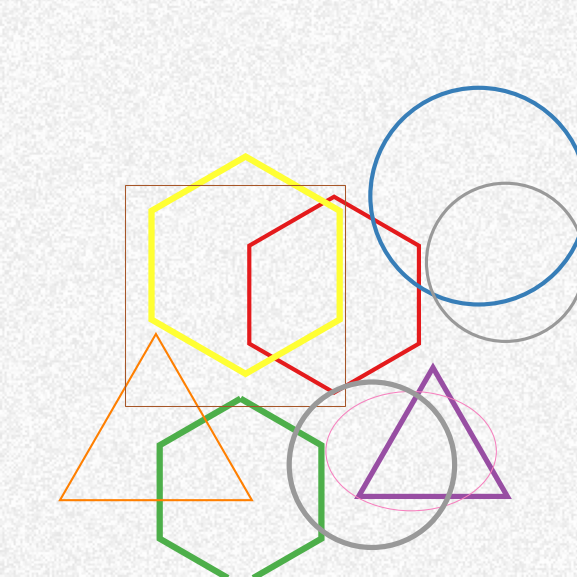[{"shape": "hexagon", "thickness": 2, "radius": 0.85, "center": [0.579, 0.489]}, {"shape": "circle", "thickness": 2, "radius": 0.94, "center": [0.829, 0.66]}, {"shape": "hexagon", "thickness": 3, "radius": 0.81, "center": [0.417, 0.147]}, {"shape": "triangle", "thickness": 2.5, "radius": 0.74, "center": [0.75, 0.214]}, {"shape": "triangle", "thickness": 1, "radius": 0.96, "center": [0.27, 0.229]}, {"shape": "hexagon", "thickness": 3, "radius": 0.94, "center": [0.425, 0.54]}, {"shape": "square", "thickness": 0.5, "radius": 0.96, "center": [0.407, 0.488]}, {"shape": "oval", "thickness": 0.5, "radius": 0.74, "center": [0.712, 0.218]}, {"shape": "circle", "thickness": 2.5, "radius": 0.72, "center": [0.644, 0.194]}, {"shape": "circle", "thickness": 1.5, "radius": 0.68, "center": [0.875, 0.545]}]